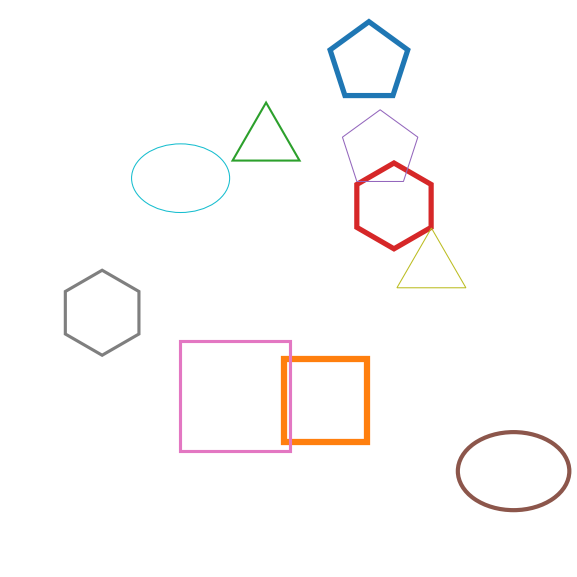[{"shape": "pentagon", "thickness": 2.5, "radius": 0.35, "center": [0.639, 0.891]}, {"shape": "square", "thickness": 3, "radius": 0.36, "center": [0.564, 0.305]}, {"shape": "triangle", "thickness": 1, "radius": 0.33, "center": [0.461, 0.755]}, {"shape": "hexagon", "thickness": 2.5, "radius": 0.37, "center": [0.682, 0.643]}, {"shape": "pentagon", "thickness": 0.5, "radius": 0.34, "center": [0.658, 0.74]}, {"shape": "oval", "thickness": 2, "radius": 0.48, "center": [0.889, 0.183]}, {"shape": "square", "thickness": 1.5, "radius": 0.47, "center": [0.407, 0.313]}, {"shape": "hexagon", "thickness": 1.5, "radius": 0.37, "center": [0.177, 0.458]}, {"shape": "triangle", "thickness": 0.5, "radius": 0.34, "center": [0.747, 0.535]}, {"shape": "oval", "thickness": 0.5, "radius": 0.42, "center": [0.313, 0.691]}]